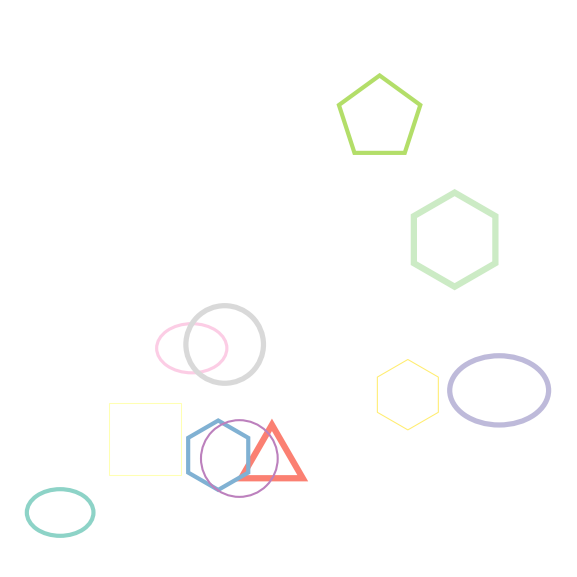[{"shape": "oval", "thickness": 2, "radius": 0.29, "center": [0.104, 0.112]}, {"shape": "square", "thickness": 0.5, "radius": 0.31, "center": [0.251, 0.239]}, {"shape": "oval", "thickness": 2.5, "radius": 0.43, "center": [0.864, 0.323]}, {"shape": "triangle", "thickness": 3, "radius": 0.31, "center": [0.471, 0.202]}, {"shape": "hexagon", "thickness": 2, "radius": 0.3, "center": [0.378, 0.211]}, {"shape": "pentagon", "thickness": 2, "radius": 0.37, "center": [0.657, 0.794]}, {"shape": "oval", "thickness": 1.5, "radius": 0.3, "center": [0.332, 0.396]}, {"shape": "circle", "thickness": 2.5, "radius": 0.34, "center": [0.389, 0.403]}, {"shape": "circle", "thickness": 1, "radius": 0.33, "center": [0.414, 0.205]}, {"shape": "hexagon", "thickness": 3, "radius": 0.41, "center": [0.787, 0.584]}, {"shape": "hexagon", "thickness": 0.5, "radius": 0.3, "center": [0.706, 0.316]}]